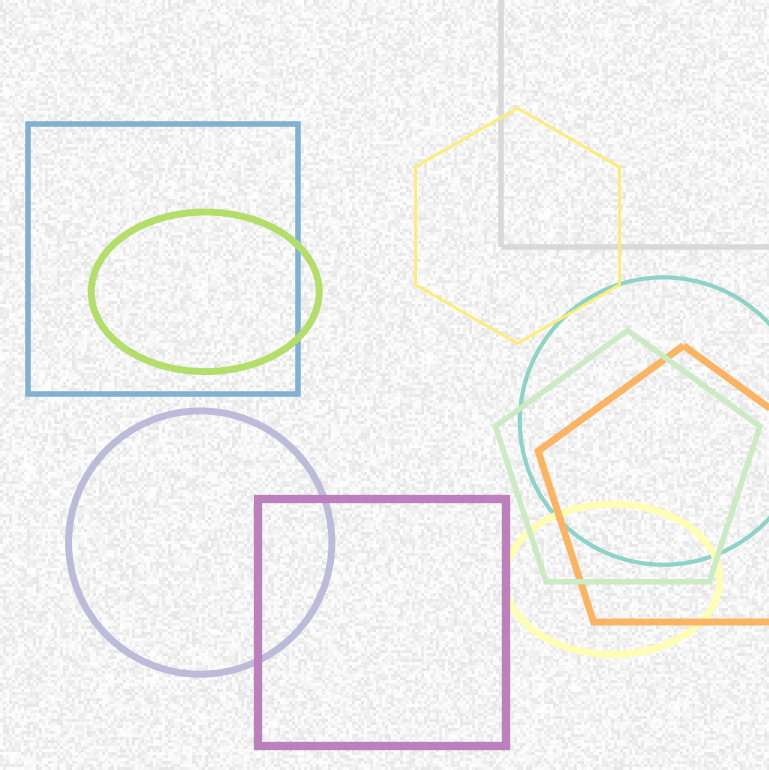[{"shape": "circle", "thickness": 1.5, "radius": 0.93, "center": [0.862, 0.453]}, {"shape": "oval", "thickness": 2.5, "radius": 0.7, "center": [0.795, 0.248]}, {"shape": "circle", "thickness": 2.5, "radius": 0.85, "center": [0.26, 0.295]}, {"shape": "square", "thickness": 2, "radius": 0.88, "center": [0.212, 0.664]}, {"shape": "pentagon", "thickness": 2.5, "radius": 0.99, "center": [0.888, 0.353]}, {"shape": "oval", "thickness": 2.5, "radius": 0.74, "center": [0.267, 0.621]}, {"shape": "square", "thickness": 2, "radius": 1.0, "center": [0.851, 0.878]}, {"shape": "square", "thickness": 3, "radius": 0.8, "center": [0.496, 0.191]}, {"shape": "pentagon", "thickness": 2, "radius": 0.9, "center": [0.815, 0.39]}, {"shape": "hexagon", "thickness": 1, "radius": 0.76, "center": [0.672, 0.707]}]